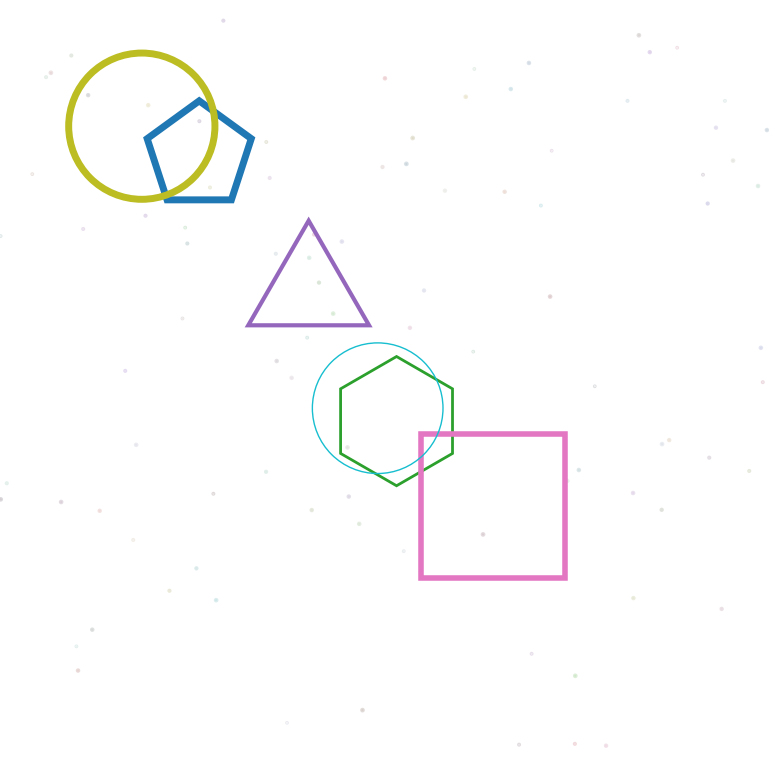[{"shape": "pentagon", "thickness": 2.5, "radius": 0.36, "center": [0.259, 0.798]}, {"shape": "hexagon", "thickness": 1, "radius": 0.42, "center": [0.515, 0.453]}, {"shape": "triangle", "thickness": 1.5, "radius": 0.45, "center": [0.401, 0.623]}, {"shape": "square", "thickness": 2, "radius": 0.47, "center": [0.64, 0.343]}, {"shape": "circle", "thickness": 2.5, "radius": 0.47, "center": [0.184, 0.836]}, {"shape": "circle", "thickness": 0.5, "radius": 0.42, "center": [0.49, 0.47]}]